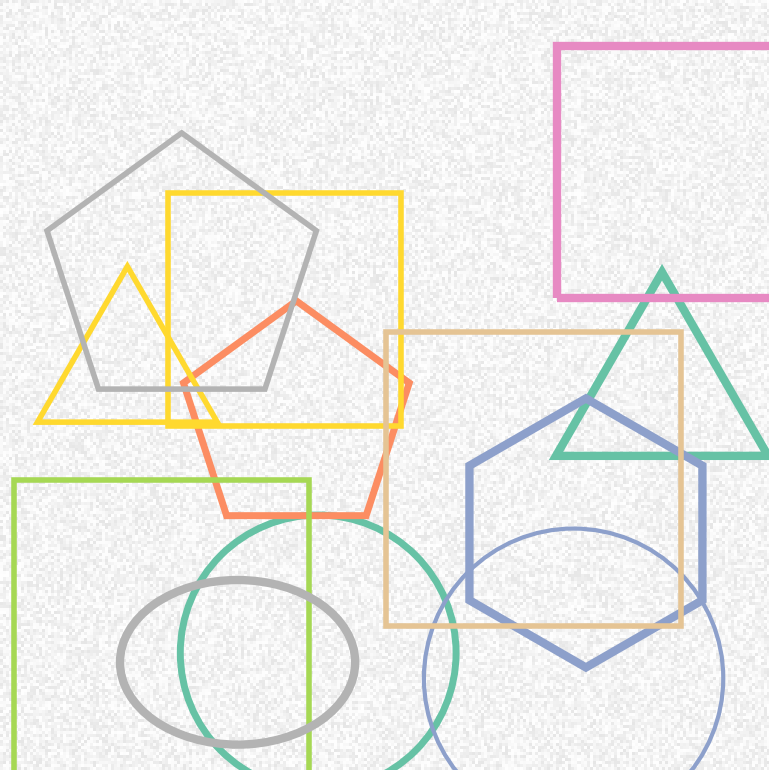[{"shape": "circle", "thickness": 2.5, "radius": 0.9, "center": [0.413, 0.152]}, {"shape": "triangle", "thickness": 3, "radius": 0.8, "center": [0.86, 0.487]}, {"shape": "pentagon", "thickness": 2.5, "radius": 0.77, "center": [0.385, 0.455]}, {"shape": "hexagon", "thickness": 3, "radius": 0.87, "center": [0.761, 0.308]}, {"shape": "circle", "thickness": 1.5, "radius": 0.97, "center": [0.745, 0.119]}, {"shape": "square", "thickness": 3, "radius": 0.82, "center": [0.887, 0.777]}, {"shape": "square", "thickness": 2, "radius": 0.96, "center": [0.21, 0.184]}, {"shape": "triangle", "thickness": 2, "radius": 0.67, "center": [0.165, 0.519]}, {"shape": "square", "thickness": 2, "radius": 0.76, "center": [0.37, 0.598]}, {"shape": "square", "thickness": 2, "radius": 0.96, "center": [0.693, 0.378]}, {"shape": "pentagon", "thickness": 2, "radius": 0.92, "center": [0.236, 0.643]}, {"shape": "oval", "thickness": 3, "radius": 0.76, "center": [0.309, 0.14]}]